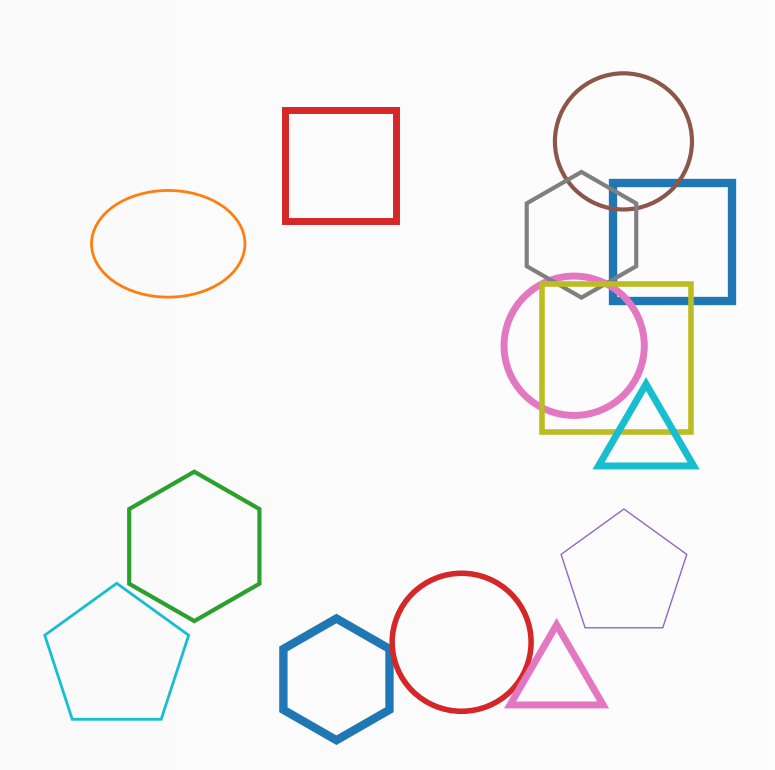[{"shape": "hexagon", "thickness": 3, "radius": 0.4, "center": [0.434, 0.118]}, {"shape": "square", "thickness": 3, "radius": 0.38, "center": [0.867, 0.686]}, {"shape": "oval", "thickness": 1, "radius": 0.49, "center": [0.217, 0.683]}, {"shape": "hexagon", "thickness": 1.5, "radius": 0.49, "center": [0.251, 0.29]}, {"shape": "square", "thickness": 2.5, "radius": 0.36, "center": [0.44, 0.785]}, {"shape": "circle", "thickness": 2, "radius": 0.45, "center": [0.596, 0.166]}, {"shape": "pentagon", "thickness": 0.5, "radius": 0.43, "center": [0.805, 0.254]}, {"shape": "circle", "thickness": 1.5, "radius": 0.44, "center": [0.804, 0.816]}, {"shape": "circle", "thickness": 2.5, "radius": 0.45, "center": [0.741, 0.551]}, {"shape": "triangle", "thickness": 2.5, "radius": 0.35, "center": [0.718, 0.119]}, {"shape": "hexagon", "thickness": 1.5, "radius": 0.41, "center": [0.75, 0.695]}, {"shape": "square", "thickness": 2, "radius": 0.48, "center": [0.796, 0.535]}, {"shape": "triangle", "thickness": 2.5, "radius": 0.35, "center": [0.834, 0.43]}, {"shape": "pentagon", "thickness": 1, "radius": 0.49, "center": [0.151, 0.145]}]